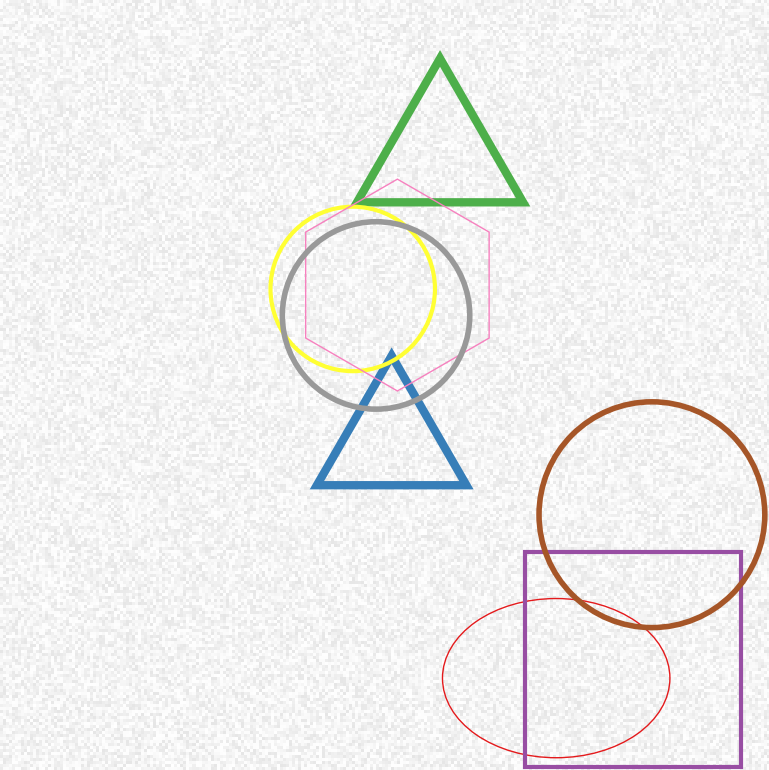[{"shape": "oval", "thickness": 0.5, "radius": 0.74, "center": [0.722, 0.119]}, {"shape": "triangle", "thickness": 3, "radius": 0.56, "center": [0.509, 0.426]}, {"shape": "triangle", "thickness": 3, "radius": 0.62, "center": [0.571, 0.8]}, {"shape": "square", "thickness": 1.5, "radius": 0.7, "center": [0.822, 0.143]}, {"shape": "circle", "thickness": 1.5, "radius": 0.53, "center": [0.458, 0.625]}, {"shape": "circle", "thickness": 2, "radius": 0.73, "center": [0.847, 0.332]}, {"shape": "hexagon", "thickness": 0.5, "radius": 0.69, "center": [0.516, 0.63]}, {"shape": "circle", "thickness": 2, "radius": 0.61, "center": [0.488, 0.59]}]